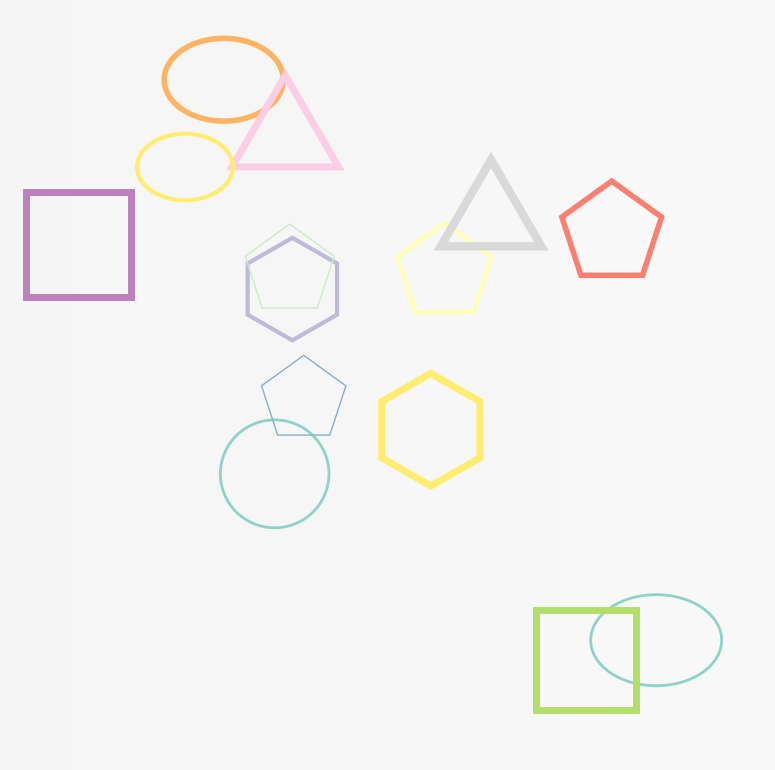[{"shape": "oval", "thickness": 1, "radius": 0.42, "center": [0.847, 0.169]}, {"shape": "circle", "thickness": 1, "radius": 0.35, "center": [0.354, 0.385]}, {"shape": "pentagon", "thickness": 1.5, "radius": 0.32, "center": [0.574, 0.646]}, {"shape": "hexagon", "thickness": 1.5, "radius": 0.33, "center": [0.377, 0.625]}, {"shape": "pentagon", "thickness": 2, "radius": 0.34, "center": [0.789, 0.697]}, {"shape": "pentagon", "thickness": 0.5, "radius": 0.29, "center": [0.392, 0.481]}, {"shape": "oval", "thickness": 2, "radius": 0.38, "center": [0.289, 0.896]}, {"shape": "square", "thickness": 2.5, "radius": 0.32, "center": [0.756, 0.143]}, {"shape": "triangle", "thickness": 2.5, "radius": 0.4, "center": [0.368, 0.823]}, {"shape": "triangle", "thickness": 3, "radius": 0.37, "center": [0.634, 0.718]}, {"shape": "square", "thickness": 2.5, "radius": 0.34, "center": [0.101, 0.682]}, {"shape": "pentagon", "thickness": 0.5, "radius": 0.3, "center": [0.374, 0.649]}, {"shape": "hexagon", "thickness": 2.5, "radius": 0.37, "center": [0.556, 0.442]}, {"shape": "oval", "thickness": 1.5, "radius": 0.31, "center": [0.239, 0.783]}]